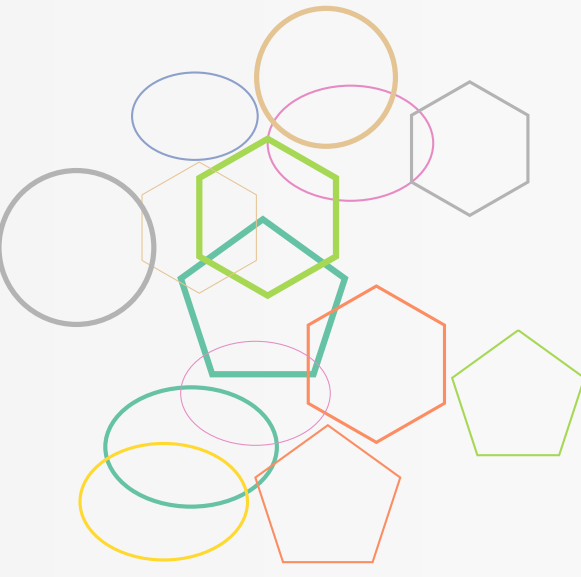[{"shape": "oval", "thickness": 2, "radius": 0.74, "center": [0.329, 0.225]}, {"shape": "pentagon", "thickness": 3, "radius": 0.74, "center": [0.452, 0.471]}, {"shape": "pentagon", "thickness": 1, "radius": 0.66, "center": [0.564, 0.132]}, {"shape": "hexagon", "thickness": 1.5, "radius": 0.68, "center": [0.648, 0.368]}, {"shape": "oval", "thickness": 1, "radius": 0.54, "center": [0.335, 0.798]}, {"shape": "oval", "thickness": 1, "radius": 0.71, "center": [0.603, 0.751]}, {"shape": "oval", "thickness": 0.5, "radius": 0.64, "center": [0.44, 0.318]}, {"shape": "pentagon", "thickness": 1, "radius": 0.6, "center": [0.892, 0.308]}, {"shape": "hexagon", "thickness": 3, "radius": 0.68, "center": [0.46, 0.623]}, {"shape": "oval", "thickness": 1.5, "radius": 0.72, "center": [0.282, 0.13]}, {"shape": "circle", "thickness": 2.5, "radius": 0.6, "center": [0.561, 0.865]}, {"shape": "hexagon", "thickness": 0.5, "radius": 0.57, "center": [0.343, 0.605]}, {"shape": "hexagon", "thickness": 1.5, "radius": 0.58, "center": [0.808, 0.742]}, {"shape": "circle", "thickness": 2.5, "radius": 0.67, "center": [0.131, 0.571]}]